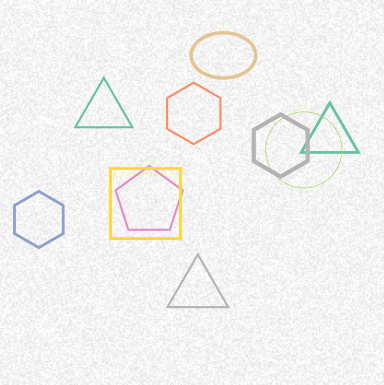[{"shape": "triangle", "thickness": 1.5, "radius": 0.43, "center": [0.27, 0.712]}, {"shape": "triangle", "thickness": 2, "radius": 0.43, "center": [0.857, 0.647]}, {"shape": "hexagon", "thickness": 1.5, "radius": 0.4, "center": [0.503, 0.705]}, {"shape": "hexagon", "thickness": 2, "radius": 0.37, "center": [0.101, 0.43]}, {"shape": "pentagon", "thickness": 1.5, "radius": 0.46, "center": [0.387, 0.477]}, {"shape": "circle", "thickness": 0.5, "radius": 0.49, "center": [0.789, 0.611]}, {"shape": "square", "thickness": 2, "radius": 0.45, "center": [0.376, 0.473]}, {"shape": "oval", "thickness": 2.5, "radius": 0.42, "center": [0.58, 0.856]}, {"shape": "triangle", "thickness": 1.5, "radius": 0.46, "center": [0.514, 0.248]}, {"shape": "hexagon", "thickness": 3, "radius": 0.4, "center": [0.729, 0.622]}]